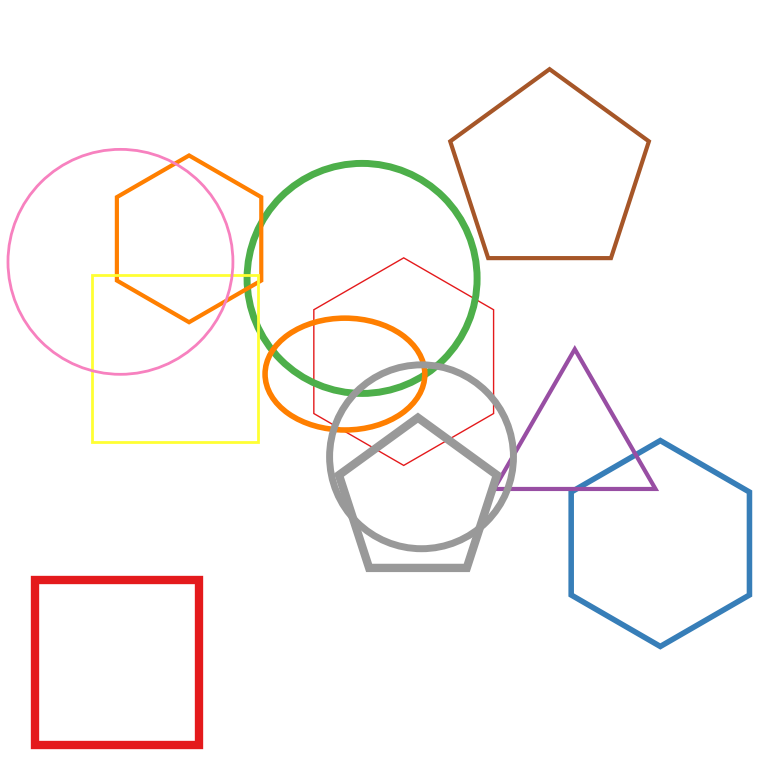[{"shape": "square", "thickness": 3, "radius": 0.53, "center": [0.152, 0.14]}, {"shape": "hexagon", "thickness": 0.5, "radius": 0.67, "center": [0.524, 0.53]}, {"shape": "hexagon", "thickness": 2, "radius": 0.67, "center": [0.858, 0.294]}, {"shape": "circle", "thickness": 2.5, "radius": 0.75, "center": [0.47, 0.638]}, {"shape": "triangle", "thickness": 1.5, "radius": 0.61, "center": [0.746, 0.425]}, {"shape": "oval", "thickness": 2, "radius": 0.52, "center": [0.448, 0.514]}, {"shape": "hexagon", "thickness": 1.5, "radius": 0.54, "center": [0.246, 0.69]}, {"shape": "square", "thickness": 1, "radius": 0.54, "center": [0.228, 0.535]}, {"shape": "pentagon", "thickness": 1.5, "radius": 0.68, "center": [0.714, 0.775]}, {"shape": "circle", "thickness": 1, "radius": 0.73, "center": [0.156, 0.66]}, {"shape": "circle", "thickness": 2.5, "radius": 0.6, "center": [0.547, 0.407]}, {"shape": "pentagon", "thickness": 3, "radius": 0.54, "center": [0.543, 0.35]}]